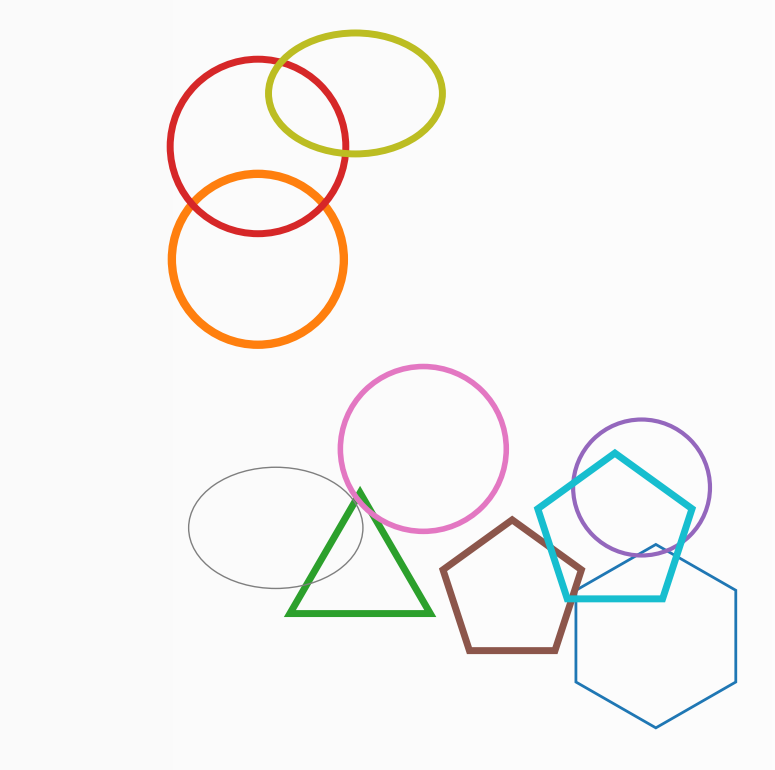[{"shape": "hexagon", "thickness": 1, "radius": 0.6, "center": [0.846, 0.174]}, {"shape": "circle", "thickness": 3, "radius": 0.55, "center": [0.333, 0.663]}, {"shape": "triangle", "thickness": 2.5, "radius": 0.52, "center": [0.465, 0.255]}, {"shape": "circle", "thickness": 2.5, "radius": 0.57, "center": [0.333, 0.81]}, {"shape": "circle", "thickness": 1.5, "radius": 0.44, "center": [0.828, 0.367]}, {"shape": "pentagon", "thickness": 2.5, "radius": 0.47, "center": [0.661, 0.231]}, {"shape": "circle", "thickness": 2, "radius": 0.54, "center": [0.546, 0.417]}, {"shape": "oval", "thickness": 0.5, "radius": 0.56, "center": [0.356, 0.314]}, {"shape": "oval", "thickness": 2.5, "radius": 0.56, "center": [0.459, 0.879]}, {"shape": "pentagon", "thickness": 2.5, "radius": 0.52, "center": [0.793, 0.307]}]